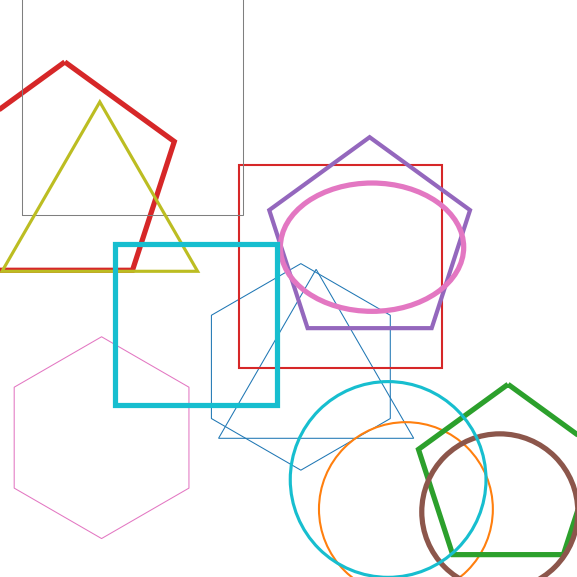[{"shape": "hexagon", "thickness": 0.5, "radius": 0.89, "center": [0.521, 0.364]}, {"shape": "triangle", "thickness": 0.5, "radius": 0.98, "center": [0.547, 0.338]}, {"shape": "circle", "thickness": 1, "radius": 0.75, "center": [0.703, 0.118]}, {"shape": "pentagon", "thickness": 2.5, "radius": 0.82, "center": [0.88, 0.171]}, {"shape": "square", "thickness": 1, "radius": 0.88, "center": [0.59, 0.537]}, {"shape": "pentagon", "thickness": 2.5, "radius": 1.0, "center": [0.112, 0.692]}, {"shape": "pentagon", "thickness": 2, "radius": 0.91, "center": [0.64, 0.579]}, {"shape": "circle", "thickness": 2.5, "radius": 0.68, "center": [0.865, 0.113]}, {"shape": "hexagon", "thickness": 0.5, "radius": 0.87, "center": [0.176, 0.241]}, {"shape": "oval", "thickness": 2.5, "radius": 0.79, "center": [0.644, 0.571]}, {"shape": "square", "thickness": 0.5, "radius": 0.96, "center": [0.23, 0.818]}, {"shape": "triangle", "thickness": 1.5, "radius": 0.98, "center": [0.173, 0.627]}, {"shape": "circle", "thickness": 1.5, "radius": 0.85, "center": [0.672, 0.169]}, {"shape": "square", "thickness": 2.5, "radius": 0.7, "center": [0.34, 0.438]}]